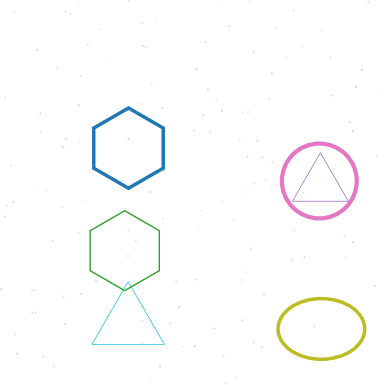[{"shape": "hexagon", "thickness": 2.5, "radius": 0.52, "center": [0.334, 0.615]}, {"shape": "hexagon", "thickness": 1, "radius": 0.52, "center": [0.324, 0.349]}, {"shape": "triangle", "thickness": 0.5, "radius": 0.42, "center": [0.832, 0.519]}, {"shape": "circle", "thickness": 3, "radius": 0.49, "center": [0.829, 0.53]}, {"shape": "oval", "thickness": 2.5, "radius": 0.56, "center": [0.835, 0.146]}, {"shape": "triangle", "thickness": 0.5, "radius": 0.54, "center": [0.333, 0.16]}]